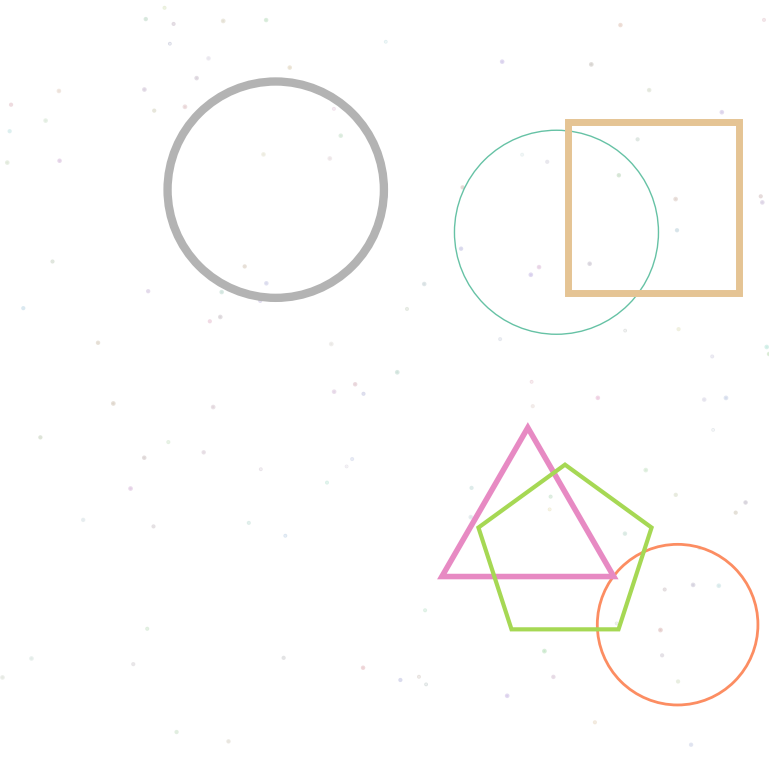[{"shape": "circle", "thickness": 0.5, "radius": 0.66, "center": [0.723, 0.698]}, {"shape": "circle", "thickness": 1, "radius": 0.52, "center": [0.88, 0.189]}, {"shape": "triangle", "thickness": 2, "radius": 0.64, "center": [0.685, 0.316]}, {"shape": "pentagon", "thickness": 1.5, "radius": 0.59, "center": [0.734, 0.278]}, {"shape": "square", "thickness": 2.5, "radius": 0.55, "center": [0.849, 0.731]}, {"shape": "circle", "thickness": 3, "radius": 0.7, "center": [0.358, 0.754]}]